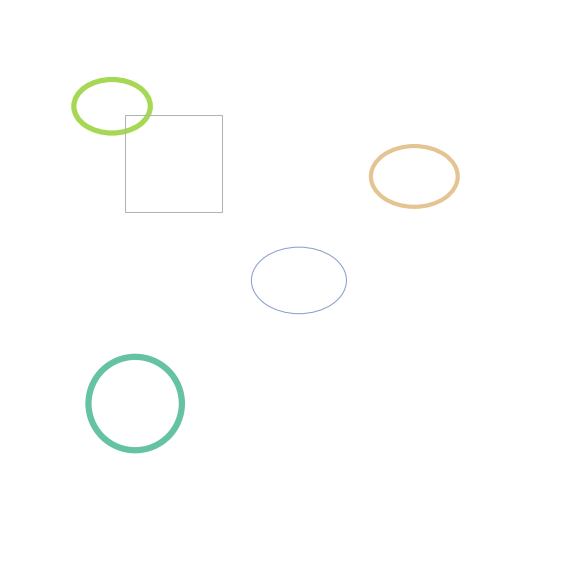[{"shape": "circle", "thickness": 3, "radius": 0.4, "center": [0.234, 0.3]}, {"shape": "oval", "thickness": 0.5, "radius": 0.41, "center": [0.518, 0.514]}, {"shape": "oval", "thickness": 2.5, "radius": 0.33, "center": [0.194, 0.815]}, {"shape": "oval", "thickness": 2, "radius": 0.38, "center": [0.717, 0.694]}, {"shape": "square", "thickness": 0.5, "radius": 0.42, "center": [0.3, 0.716]}]